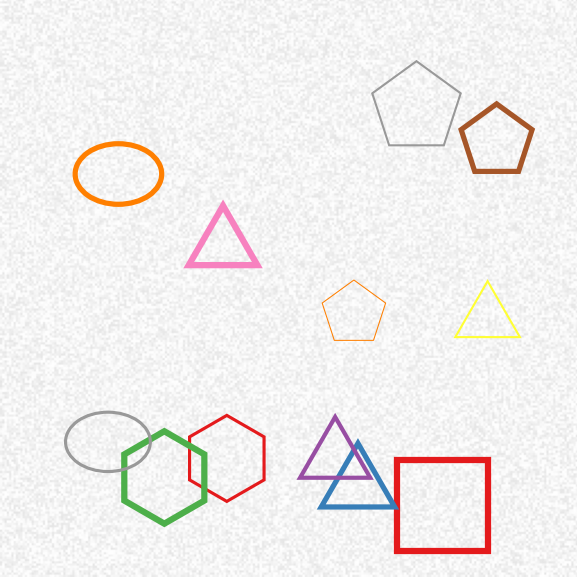[{"shape": "square", "thickness": 3, "radius": 0.39, "center": [0.766, 0.124]}, {"shape": "hexagon", "thickness": 1.5, "radius": 0.37, "center": [0.393, 0.205]}, {"shape": "triangle", "thickness": 2.5, "radius": 0.37, "center": [0.62, 0.158]}, {"shape": "hexagon", "thickness": 3, "radius": 0.4, "center": [0.285, 0.172]}, {"shape": "triangle", "thickness": 2, "radius": 0.35, "center": [0.58, 0.207]}, {"shape": "oval", "thickness": 2.5, "radius": 0.37, "center": [0.205, 0.698]}, {"shape": "pentagon", "thickness": 0.5, "radius": 0.29, "center": [0.613, 0.456]}, {"shape": "triangle", "thickness": 1, "radius": 0.32, "center": [0.844, 0.448]}, {"shape": "pentagon", "thickness": 2.5, "radius": 0.32, "center": [0.86, 0.755]}, {"shape": "triangle", "thickness": 3, "radius": 0.34, "center": [0.386, 0.574]}, {"shape": "oval", "thickness": 1.5, "radius": 0.37, "center": [0.187, 0.234]}, {"shape": "pentagon", "thickness": 1, "radius": 0.4, "center": [0.721, 0.813]}]